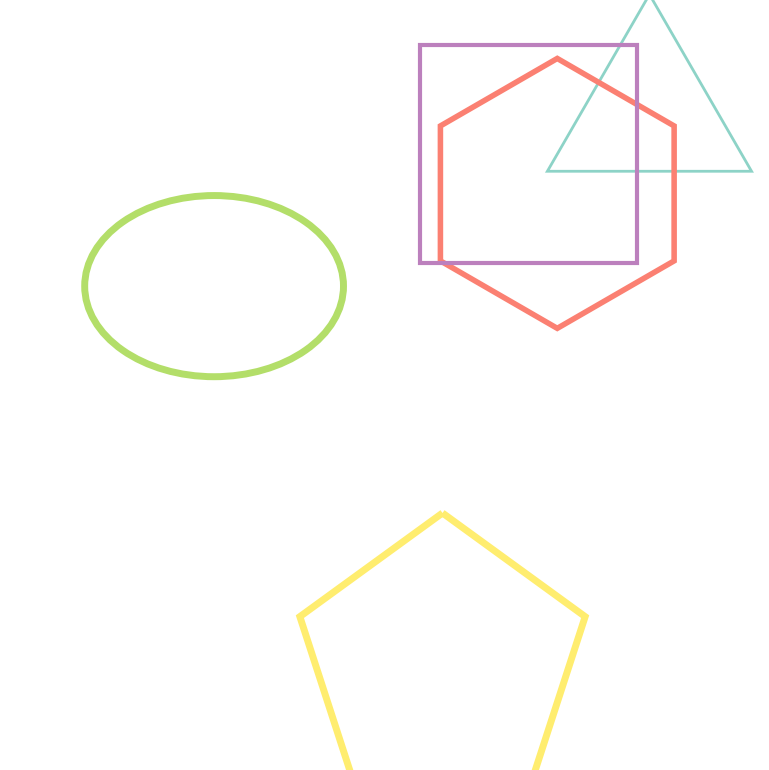[{"shape": "triangle", "thickness": 1, "radius": 0.77, "center": [0.843, 0.854]}, {"shape": "hexagon", "thickness": 2, "radius": 0.88, "center": [0.724, 0.749]}, {"shape": "oval", "thickness": 2.5, "radius": 0.84, "center": [0.278, 0.628]}, {"shape": "square", "thickness": 1.5, "radius": 0.71, "center": [0.687, 0.8]}, {"shape": "pentagon", "thickness": 2.5, "radius": 0.97, "center": [0.575, 0.139]}]